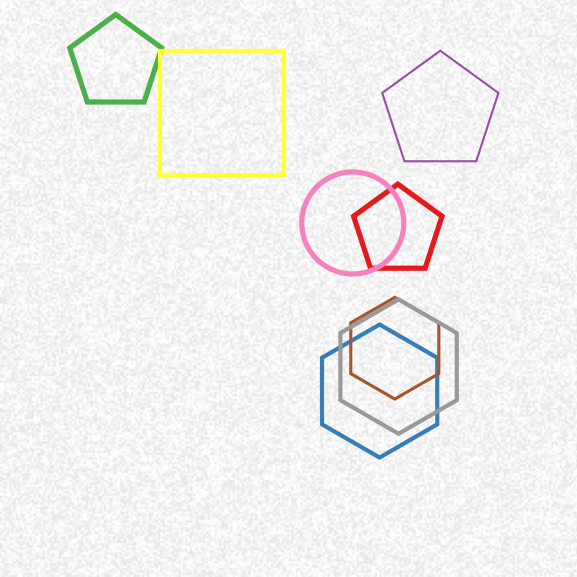[{"shape": "pentagon", "thickness": 2.5, "radius": 0.4, "center": [0.689, 0.6]}, {"shape": "hexagon", "thickness": 2, "radius": 0.58, "center": [0.657, 0.322]}, {"shape": "pentagon", "thickness": 2.5, "radius": 0.42, "center": [0.2, 0.89]}, {"shape": "pentagon", "thickness": 1, "radius": 0.53, "center": [0.762, 0.805]}, {"shape": "square", "thickness": 2, "radius": 0.54, "center": [0.384, 0.804]}, {"shape": "hexagon", "thickness": 1.5, "radius": 0.44, "center": [0.684, 0.396]}, {"shape": "circle", "thickness": 2.5, "radius": 0.44, "center": [0.611, 0.613]}, {"shape": "hexagon", "thickness": 2, "radius": 0.58, "center": [0.69, 0.364]}]